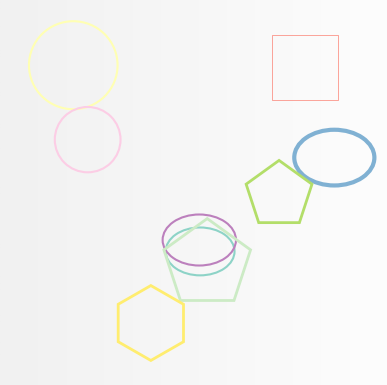[{"shape": "oval", "thickness": 1.5, "radius": 0.44, "center": [0.516, 0.347]}, {"shape": "circle", "thickness": 1.5, "radius": 0.57, "center": [0.189, 0.831]}, {"shape": "square", "thickness": 0.5, "radius": 0.43, "center": [0.786, 0.825]}, {"shape": "oval", "thickness": 3, "radius": 0.52, "center": [0.863, 0.591]}, {"shape": "pentagon", "thickness": 2, "radius": 0.45, "center": [0.72, 0.494]}, {"shape": "circle", "thickness": 1.5, "radius": 0.42, "center": [0.226, 0.637]}, {"shape": "oval", "thickness": 1.5, "radius": 0.47, "center": [0.514, 0.377]}, {"shape": "pentagon", "thickness": 2, "radius": 0.59, "center": [0.535, 0.315]}, {"shape": "hexagon", "thickness": 2, "radius": 0.49, "center": [0.389, 0.161]}]